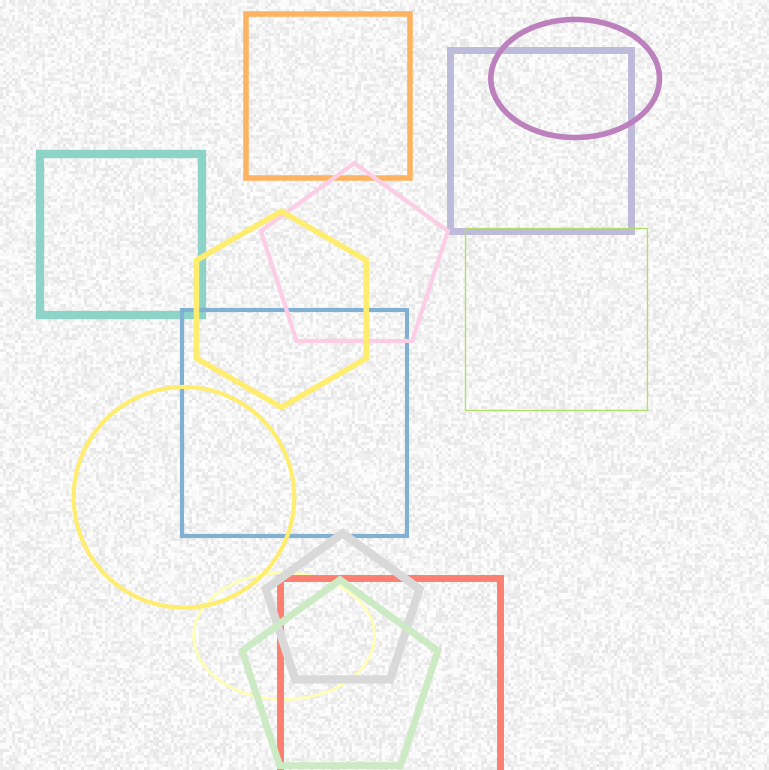[{"shape": "square", "thickness": 3, "radius": 0.52, "center": [0.157, 0.696]}, {"shape": "oval", "thickness": 1, "radius": 0.59, "center": [0.369, 0.174]}, {"shape": "square", "thickness": 2.5, "radius": 0.59, "center": [0.701, 0.817]}, {"shape": "square", "thickness": 2.5, "radius": 0.71, "center": [0.507, 0.106]}, {"shape": "square", "thickness": 1.5, "radius": 0.73, "center": [0.382, 0.451]}, {"shape": "square", "thickness": 2, "radius": 0.53, "center": [0.425, 0.875]}, {"shape": "square", "thickness": 0.5, "radius": 0.59, "center": [0.722, 0.586]}, {"shape": "pentagon", "thickness": 1.5, "radius": 0.64, "center": [0.46, 0.661]}, {"shape": "pentagon", "thickness": 3, "radius": 0.52, "center": [0.445, 0.203]}, {"shape": "oval", "thickness": 2, "radius": 0.55, "center": [0.747, 0.898]}, {"shape": "pentagon", "thickness": 2.5, "radius": 0.67, "center": [0.442, 0.114]}, {"shape": "hexagon", "thickness": 2, "radius": 0.64, "center": [0.365, 0.598]}, {"shape": "circle", "thickness": 1.5, "radius": 0.72, "center": [0.239, 0.354]}]